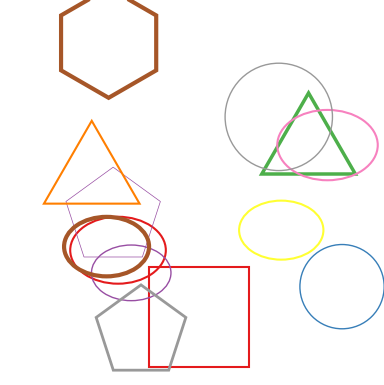[{"shape": "square", "thickness": 1.5, "radius": 0.65, "center": [0.516, 0.177]}, {"shape": "oval", "thickness": 1.5, "radius": 0.62, "center": [0.307, 0.35]}, {"shape": "circle", "thickness": 1, "radius": 0.55, "center": [0.888, 0.255]}, {"shape": "triangle", "thickness": 2.5, "radius": 0.7, "center": [0.801, 0.618]}, {"shape": "pentagon", "thickness": 0.5, "radius": 0.64, "center": [0.294, 0.437]}, {"shape": "oval", "thickness": 1, "radius": 0.52, "center": [0.341, 0.291]}, {"shape": "triangle", "thickness": 1.5, "radius": 0.72, "center": [0.238, 0.543]}, {"shape": "oval", "thickness": 1.5, "radius": 0.55, "center": [0.731, 0.402]}, {"shape": "hexagon", "thickness": 3, "radius": 0.71, "center": [0.282, 0.889]}, {"shape": "oval", "thickness": 3, "radius": 0.55, "center": [0.277, 0.359]}, {"shape": "oval", "thickness": 1.5, "radius": 0.65, "center": [0.851, 0.623]}, {"shape": "pentagon", "thickness": 2, "radius": 0.61, "center": [0.366, 0.138]}, {"shape": "circle", "thickness": 1, "radius": 0.7, "center": [0.724, 0.696]}]